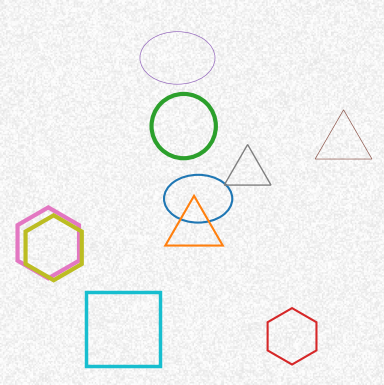[{"shape": "oval", "thickness": 1.5, "radius": 0.44, "center": [0.515, 0.484]}, {"shape": "triangle", "thickness": 1.5, "radius": 0.43, "center": [0.504, 0.405]}, {"shape": "circle", "thickness": 3, "radius": 0.42, "center": [0.477, 0.673]}, {"shape": "hexagon", "thickness": 1.5, "radius": 0.37, "center": [0.759, 0.126]}, {"shape": "oval", "thickness": 0.5, "radius": 0.49, "center": [0.461, 0.85]}, {"shape": "triangle", "thickness": 0.5, "radius": 0.43, "center": [0.892, 0.63]}, {"shape": "hexagon", "thickness": 3, "radius": 0.46, "center": [0.125, 0.369]}, {"shape": "triangle", "thickness": 1, "radius": 0.35, "center": [0.643, 0.554]}, {"shape": "hexagon", "thickness": 3, "radius": 0.42, "center": [0.139, 0.356]}, {"shape": "square", "thickness": 2.5, "radius": 0.48, "center": [0.319, 0.145]}]